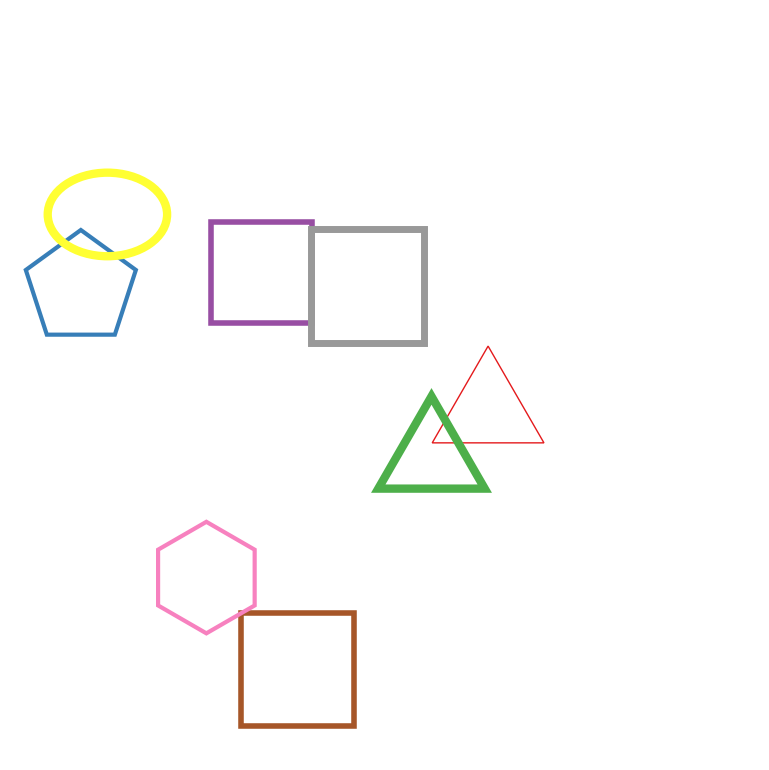[{"shape": "triangle", "thickness": 0.5, "radius": 0.42, "center": [0.634, 0.467]}, {"shape": "pentagon", "thickness": 1.5, "radius": 0.38, "center": [0.105, 0.626]}, {"shape": "triangle", "thickness": 3, "radius": 0.4, "center": [0.56, 0.405]}, {"shape": "square", "thickness": 2, "radius": 0.33, "center": [0.339, 0.646]}, {"shape": "oval", "thickness": 3, "radius": 0.39, "center": [0.139, 0.721]}, {"shape": "square", "thickness": 2, "radius": 0.37, "center": [0.386, 0.131]}, {"shape": "hexagon", "thickness": 1.5, "radius": 0.36, "center": [0.268, 0.25]}, {"shape": "square", "thickness": 2.5, "radius": 0.37, "center": [0.477, 0.628]}]